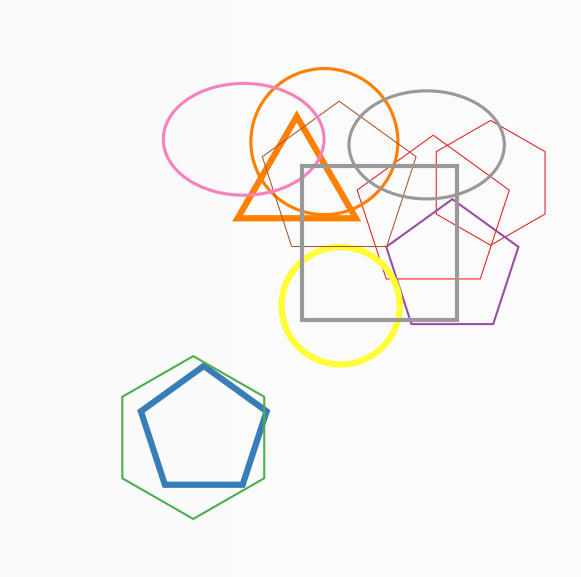[{"shape": "pentagon", "thickness": 0.5, "radius": 0.69, "center": [0.745, 0.627]}, {"shape": "hexagon", "thickness": 0.5, "radius": 0.54, "center": [0.844, 0.682]}, {"shape": "pentagon", "thickness": 3, "radius": 0.57, "center": [0.351, 0.252]}, {"shape": "hexagon", "thickness": 1, "radius": 0.7, "center": [0.332, 0.242]}, {"shape": "pentagon", "thickness": 1, "radius": 0.6, "center": [0.778, 0.535]}, {"shape": "circle", "thickness": 1.5, "radius": 0.63, "center": [0.558, 0.754]}, {"shape": "triangle", "thickness": 3, "radius": 0.59, "center": [0.511, 0.68]}, {"shape": "circle", "thickness": 3, "radius": 0.51, "center": [0.586, 0.47]}, {"shape": "pentagon", "thickness": 0.5, "radius": 0.7, "center": [0.584, 0.685]}, {"shape": "oval", "thickness": 1.5, "radius": 0.69, "center": [0.419, 0.758]}, {"shape": "square", "thickness": 2, "radius": 0.67, "center": [0.653, 0.579]}, {"shape": "oval", "thickness": 1.5, "radius": 0.67, "center": [0.734, 0.748]}]